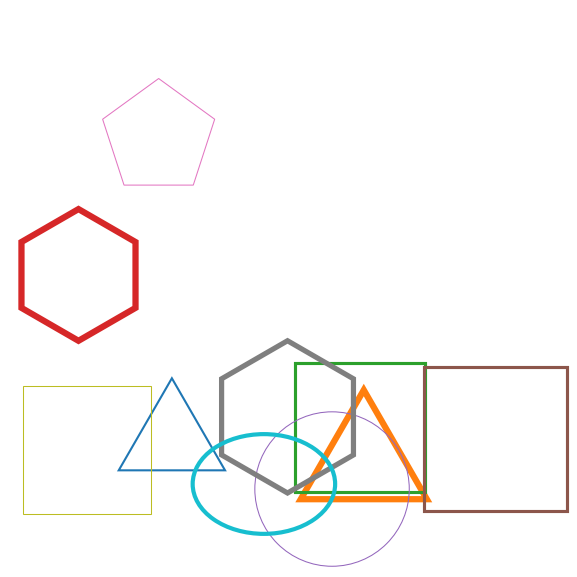[{"shape": "triangle", "thickness": 1, "radius": 0.53, "center": [0.298, 0.238]}, {"shape": "triangle", "thickness": 3, "radius": 0.63, "center": [0.63, 0.198]}, {"shape": "square", "thickness": 1.5, "radius": 0.56, "center": [0.624, 0.259]}, {"shape": "hexagon", "thickness": 3, "radius": 0.57, "center": [0.136, 0.523]}, {"shape": "circle", "thickness": 0.5, "radius": 0.67, "center": [0.575, 0.152]}, {"shape": "square", "thickness": 1.5, "radius": 0.62, "center": [0.857, 0.239]}, {"shape": "pentagon", "thickness": 0.5, "radius": 0.51, "center": [0.275, 0.761]}, {"shape": "hexagon", "thickness": 2.5, "radius": 0.66, "center": [0.498, 0.277]}, {"shape": "square", "thickness": 0.5, "radius": 0.55, "center": [0.15, 0.22]}, {"shape": "oval", "thickness": 2, "radius": 0.62, "center": [0.457, 0.161]}]